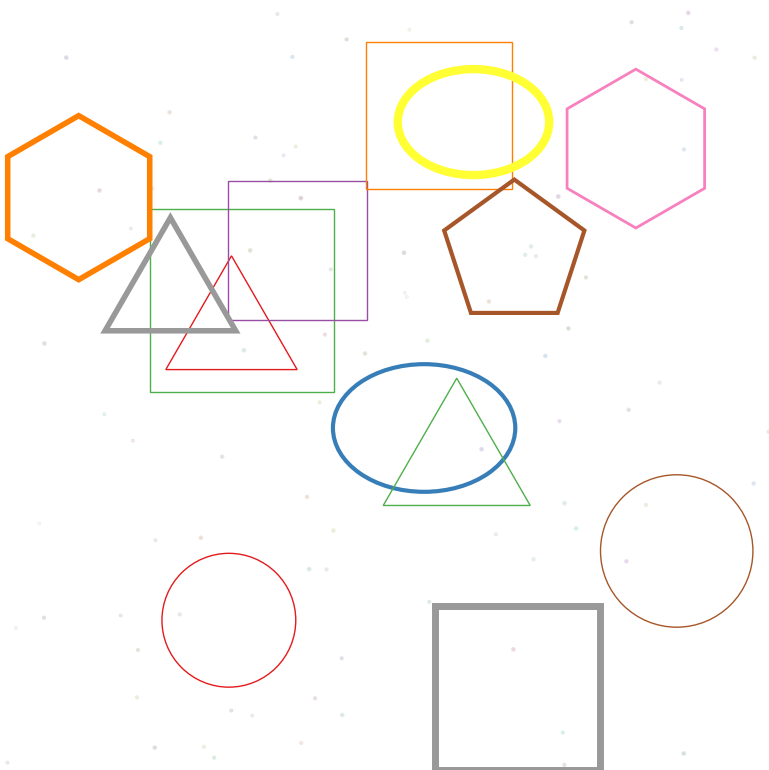[{"shape": "circle", "thickness": 0.5, "radius": 0.43, "center": [0.297, 0.194]}, {"shape": "triangle", "thickness": 0.5, "radius": 0.49, "center": [0.301, 0.569]}, {"shape": "oval", "thickness": 1.5, "radius": 0.59, "center": [0.551, 0.444]}, {"shape": "square", "thickness": 0.5, "radius": 0.6, "center": [0.315, 0.61]}, {"shape": "triangle", "thickness": 0.5, "radius": 0.55, "center": [0.593, 0.399]}, {"shape": "square", "thickness": 0.5, "radius": 0.45, "center": [0.386, 0.675]}, {"shape": "square", "thickness": 0.5, "radius": 0.48, "center": [0.57, 0.85]}, {"shape": "hexagon", "thickness": 2, "radius": 0.53, "center": [0.102, 0.743]}, {"shape": "oval", "thickness": 3, "radius": 0.49, "center": [0.615, 0.841]}, {"shape": "pentagon", "thickness": 1.5, "radius": 0.48, "center": [0.668, 0.671]}, {"shape": "circle", "thickness": 0.5, "radius": 0.49, "center": [0.879, 0.284]}, {"shape": "hexagon", "thickness": 1, "radius": 0.52, "center": [0.826, 0.807]}, {"shape": "triangle", "thickness": 2, "radius": 0.49, "center": [0.221, 0.619]}, {"shape": "square", "thickness": 2.5, "radius": 0.53, "center": [0.672, 0.106]}]